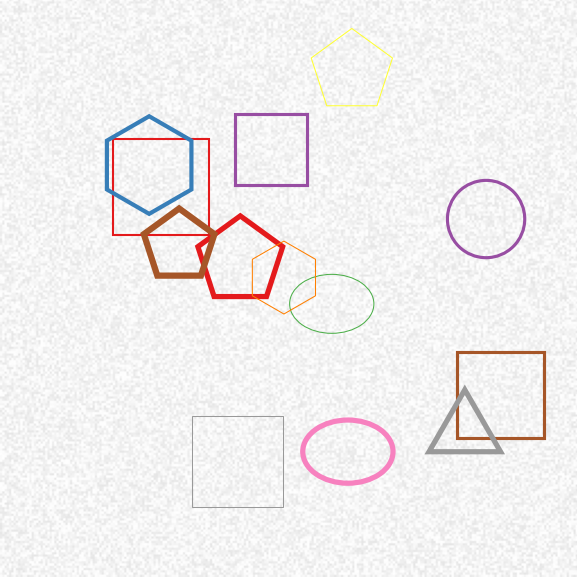[{"shape": "pentagon", "thickness": 2.5, "radius": 0.39, "center": [0.416, 0.548]}, {"shape": "square", "thickness": 1, "radius": 0.42, "center": [0.278, 0.676]}, {"shape": "hexagon", "thickness": 2, "radius": 0.42, "center": [0.258, 0.713]}, {"shape": "oval", "thickness": 0.5, "radius": 0.36, "center": [0.574, 0.473]}, {"shape": "square", "thickness": 1.5, "radius": 0.31, "center": [0.469, 0.74]}, {"shape": "circle", "thickness": 1.5, "radius": 0.33, "center": [0.842, 0.62]}, {"shape": "hexagon", "thickness": 0.5, "radius": 0.32, "center": [0.492, 0.519]}, {"shape": "pentagon", "thickness": 0.5, "radius": 0.37, "center": [0.609, 0.876]}, {"shape": "square", "thickness": 1.5, "radius": 0.38, "center": [0.866, 0.315]}, {"shape": "pentagon", "thickness": 3, "radius": 0.32, "center": [0.31, 0.574]}, {"shape": "oval", "thickness": 2.5, "radius": 0.39, "center": [0.602, 0.217]}, {"shape": "triangle", "thickness": 2.5, "radius": 0.36, "center": [0.805, 0.253]}, {"shape": "square", "thickness": 0.5, "radius": 0.39, "center": [0.412, 0.2]}]